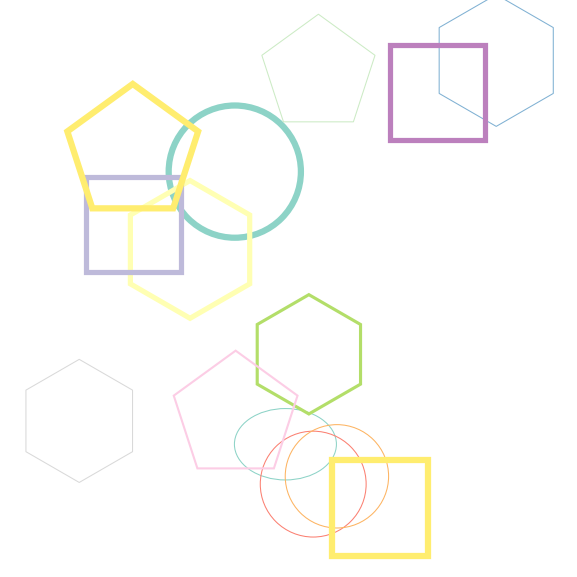[{"shape": "oval", "thickness": 0.5, "radius": 0.44, "center": [0.494, 0.23]}, {"shape": "circle", "thickness": 3, "radius": 0.57, "center": [0.407, 0.702]}, {"shape": "hexagon", "thickness": 2.5, "radius": 0.6, "center": [0.329, 0.567]}, {"shape": "square", "thickness": 2.5, "radius": 0.41, "center": [0.232, 0.61]}, {"shape": "circle", "thickness": 0.5, "radius": 0.46, "center": [0.542, 0.161]}, {"shape": "hexagon", "thickness": 0.5, "radius": 0.57, "center": [0.859, 0.894]}, {"shape": "circle", "thickness": 0.5, "radius": 0.45, "center": [0.583, 0.174]}, {"shape": "hexagon", "thickness": 1.5, "radius": 0.52, "center": [0.535, 0.386]}, {"shape": "pentagon", "thickness": 1, "radius": 0.56, "center": [0.408, 0.279]}, {"shape": "hexagon", "thickness": 0.5, "radius": 0.53, "center": [0.137, 0.27]}, {"shape": "square", "thickness": 2.5, "radius": 0.41, "center": [0.758, 0.839]}, {"shape": "pentagon", "thickness": 0.5, "radius": 0.52, "center": [0.551, 0.871]}, {"shape": "square", "thickness": 3, "radius": 0.42, "center": [0.659, 0.119]}, {"shape": "pentagon", "thickness": 3, "radius": 0.6, "center": [0.23, 0.735]}]